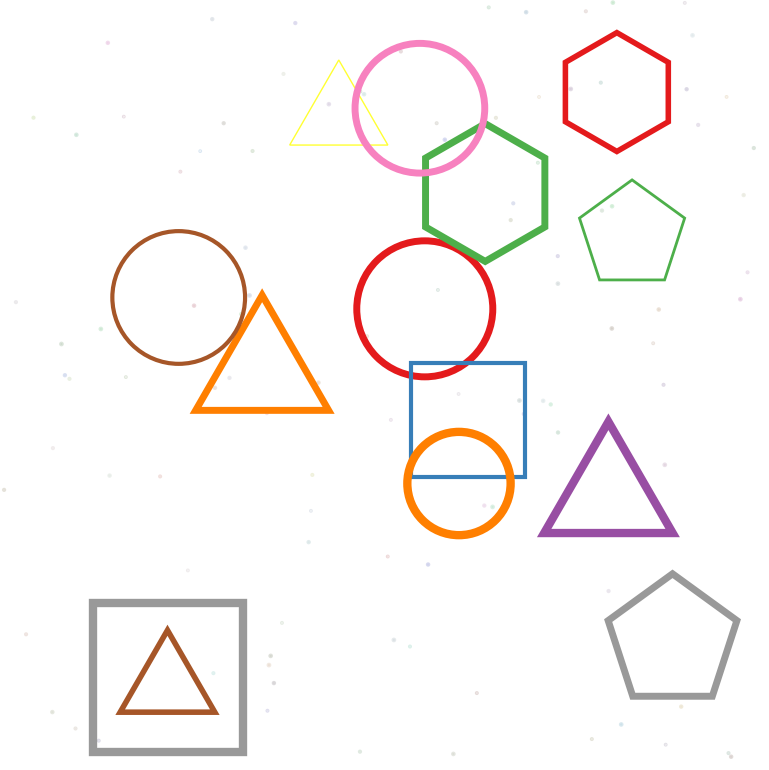[{"shape": "circle", "thickness": 2.5, "radius": 0.44, "center": [0.552, 0.599]}, {"shape": "hexagon", "thickness": 2, "radius": 0.39, "center": [0.801, 0.88]}, {"shape": "square", "thickness": 1.5, "radius": 0.37, "center": [0.608, 0.454]}, {"shape": "pentagon", "thickness": 1, "radius": 0.36, "center": [0.821, 0.695]}, {"shape": "hexagon", "thickness": 2.5, "radius": 0.45, "center": [0.63, 0.75]}, {"shape": "triangle", "thickness": 3, "radius": 0.48, "center": [0.79, 0.356]}, {"shape": "triangle", "thickness": 2.5, "radius": 0.5, "center": [0.34, 0.517]}, {"shape": "circle", "thickness": 3, "radius": 0.34, "center": [0.596, 0.372]}, {"shape": "triangle", "thickness": 0.5, "radius": 0.37, "center": [0.44, 0.848]}, {"shape": "circle", "thickness": 1.5, "radius": 0.43, "center": [0.232, 0.614]}, {"shape": "triangle", "thickness": 2, "radius": 0.35, "center": [0.218, 0.111]}, {"shape": "circle", "thickness": 2.5, "radius": 0.42, "center": [0.545, 0.859]}, {"shape": "square", "thickness": 3, "radius": 0.49, "center": [0.218, 0.12]}, {"shape": "pentagon", "thickness": 2.5, "radius": 0.44, "center": [0.873, 0.167]}]